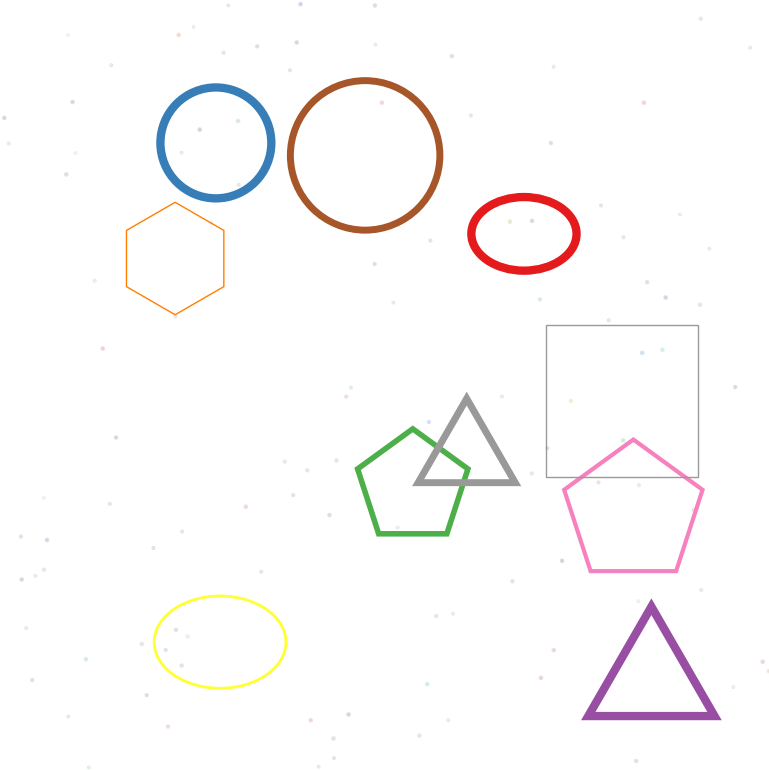[{"shape": "oval", "thickness": 3, "radius": 0.34, "center": [0.68, 0.696]}, {"shape": "circle", "thickness": 3, "radius": 0.36, "center": [0.28, 0.814]}, {"shape": "pentagon", "thickness": 2, "radius": 0.38, "center": [0.536, 0.368]}, {"shape": "triangle", "thickness": 3, "radius": 0.47, "center": [0.846, 0.117]}, {"shape": "hexagon", "thickness": 0.5, "radius": 0.37, "center": [0.227, 0.664]}, {"shape": "oval", "thickness": 1, "radius": 0.43, "center": [0.286, 0.166]}, {"shape": "circle", "thickness": 2.5, "radius": 0.49, "center": [0.474, 0.798]}, {"shape": "pentagon", "thickness": 1.5, "radius": 0.47, "center": [0.823, 0.335]}, {"shape": "square", "thickness": 0.5, "radius": 0.5, "center": [0.808, 0.479]}, {"shape": "triangle", "thickness": 2.5, "radius": 0.36, "center": [0.606, 0.41]}]